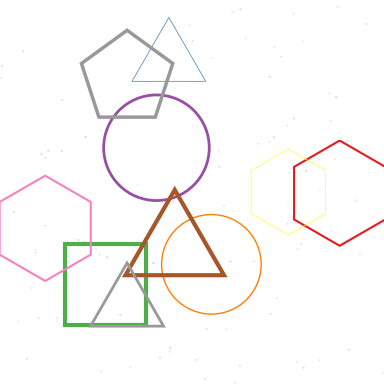[{"shape": "hexagon", "thickness": 1.5, "radius": 0.68, "center": [0.882, 0.498]}, {"shape": "triangle", "thickness": 0.5, "radius": 0.55, "center": [0.439, 0.844]}, {"shape": "square", "thickness": 3, "radius": 0.53, "center": [0.275, 0.261]}, {"shape": "circle", "thickness": 2, "radius": 0.69, "center": [0.406, 0.616]}, {"shape": "circle", "thickness": 1, "radius": 0.65, "center": [0.549, 0.313]}, {"shape": "hexagon", "thickness": 0.5, "radius": 0.56, "center": [0.749, 0.501]}, {"shape": "triangle", "thickness": 3, "radius": 0.74, "center": [0.454, 0.359]}, {"shape": "hexagon", "thickness": 1.5, "radius": 0.68, "center": [0.117, 0.407]}, {"shape": "pentagon", "thickness": 2.5, "radius": 0.62, "center": [0.33, 0.797]}, {"shape": "triangle", "thickness": 2, "radius": 0.55, "center": [0.33, 0.208]}]